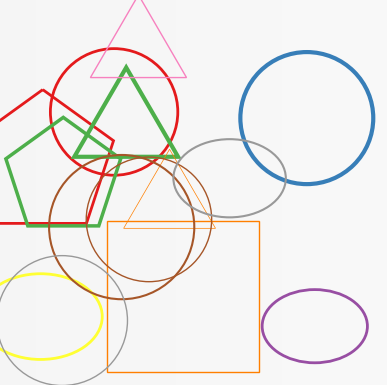[{"shape": "pentagon", "thickness": 2, "radius": 0.96, "center": [0.11, 0.575]}, {"shape": "circle", "thickness": 2, "radius": 0.82, "center": [0.294, 0.709]}, {"shape": "circle", "thickness": 3, "radius": 0.86, "center": [0.792, 0.693]}, {"shape": "triangle", "thickness": 3, "radius": 0.77, "center": [0.326, 0.67]}, {"shape": "pentagon", "thickness": 2.5, "radius": 0.78, "center": [0.163, 0.539]}, {"shape": "oval", "thickness": 2, "radius": 0.68, "center": [0.812, 0.153]}, {"shape": "square", "thickness": 1, "radius": 0.98, "center": [0.472, 0.23]}, {"shape": "triangle", "thickness": 0.5, "radius": 0.68, "center": [0.438, 0.475]}, {"shape": "oval", "thickness": 2, "radius": 0.8, "center": [0.105, 0.178]}, {"shape": "circle", "thickness": 1, "radius": 0.81, "center": [0.384, 0.43]}, {"shape": "circle", "thickness": 1.5, "radius": 0.94, "center": [0.314, 0.41]}, {"shape": "triangle", "thickness": 1, "radius": 0.72, "center": [0.357, 0.87]}, {"shape": "oval", "thickness": 1.5, "radius": 0.73, "center": [0.593, 0.537]}, {"shape": "circle", "thickness": 1, "radius": 0.84, "center": [0.16, 0.167]}]